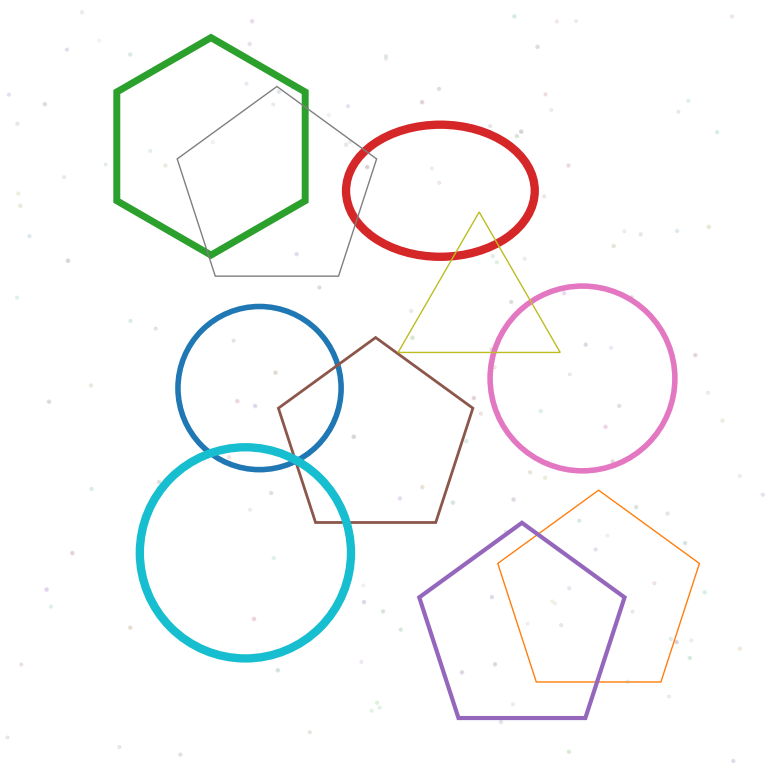[{"shape": "circle", "thickness": 2, "radius": 0.53, "center": [0.337, 0.496]}, {"shape": "pentagon", "thickness": 0.5, "radius": 0.69, "center": [0.777, 0.226]}, {"shape": "hexagon", "thickness": 2.5, "radius": 0.71, "center": [0.274, 0.81]}, {"shape": "oval", "thickness": 3, "radius": 0.61, "center": [0.572, 0.752]}, {"shape": "pentagon", "thickness": 1.5, "radius": 0.7, "center": [0.678, 0.181]}, {"shape": "pentagon", "thickness": 1, "radius": 0.66, "center": [0.488, 0.429]}, {"shape": "circle", "thickness": 2, "radius": 0.6, "center": [0.756, 0.509]}, {"shape": "pentagon", "thickness": 0.5, "radius": 0.68, "center": [0.36, 0.752]}, {"shape": "triangle", "thickness": 0.5, "radius": 0.61, "center": [0.622, 0.603]}, {"shape": "circle", "thickness": 3, "radius": 0.69, "center": [0.319, 0.282]}]